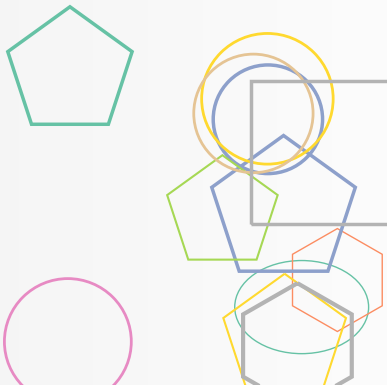[{"shape": "oval", "thickness": 1, "radius": 0.86, "center": [0.779, 0.202]}, {"shape": "pentagon", "thickness": 2.5, "radius": 0.84, "center": [0.181, 0.814]}, {"shape": "hexagon", "thickness": 1, "radius": 0.67, "center": [0.871, 0.273]}, {"shape": "circle", "thickness": 2.5, "radius": 0.71, "center": [0.691, 0.69]}, {"shape": "pentagon", "thickness": 2.5, "radius": 0.97, "center": [0.732, 0.453]}, {"shape": "circle", "thickness": 2, "radius": 0.82, "center": [0.175, 0.113]}, {"shape": "pentagon", "thickness": 1.5, "radius": 0.75, "center": [0.574, 0.447]}, {"shape": "circle", "thickness": 2, "radius": 0.85, "center": [0.69, 0.743]}, {"shape": "pentagon", "thickness": 1.5, "radius": 0.83, "center": [0.735, 0.123]}, {"shape": "circle", "thickness": 2, "radius": 0.77, "center": [0.654, 0.705]}, {"shape": "hexagon", "thickness": 3, "radius": 0.81, "center": [0.768, 0.102]}, {"shape": "square", "thickness": 2.5, "radius": 0.93, "center": [0.833, 0.604]}]